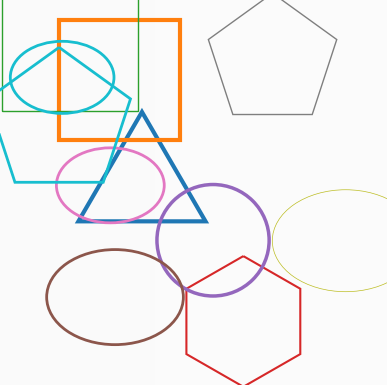[{"shape": "triangle", "thickness": 3, "radius": 0.95, "center": [0.366, 0.52]}, {"shape": "square", "thickness": 3, "radius": 0.78, "center": [0.308, 0.792]}, {"shape": "square", "thickness": 1, "radius": 0.88, "center": [0.181, 0.889]}, {"shape": "hexagon", "thickness": 1.5, "radius": 0.85, "center": [0.628, 0.165]}, {"shape": "circle", "thickness": 2.5, "radius": 0.72, "center": [0.55, 0.376]}, {"shape": "oval", "thickness": 2, "radius": 0.88, "center": [0.297, 0.228]}, {"shape": "oval", "thickness": 2, "radius": 0.7, "center": [0.285, 0.519]}, {"shape": "pentagon", "thickness": 1, "radius": 0.87, "center": [0.703, 0.843]}, {"shape": "oval", "thickness": 0.5, "radius": 0.95, "center": [0.892, 0.375]}, {"shape": "pentagon", "thickness": 2, "radius": 0.97, "center": [0.152, 0.683]}, {"shape": "oval", "thickness": 2, "radius": 0.67, "center": [0.16, 0.799]}]